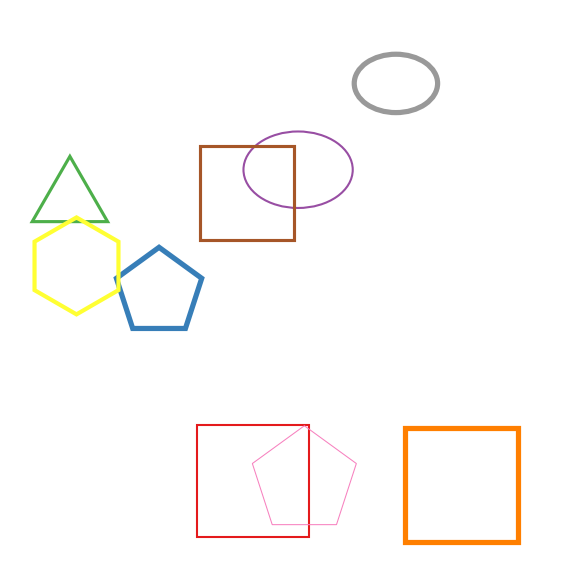[{"shape": "square", "thickness": 1, "radius": 0.48, "center": [0.438, 0.166]}, {"shape": "pentagon", "thickness": 2.5, "radius": 0.39, "center": [0.275, 0.493]}, {"shape": "triangle", "thickness": 1.5, "radius": 0.38, "center": [0.121, 0.653]}, {"shape": "oval", "thickness": 1, "radius": 0.47, "center": [0.516, 0.705]}, {"shape": "square", "thickness": 2.5, "radius": 0.49, "center": [0.799, 0.159]}, {"shape": "hexagon", "thickness": 2, "radius": 0.42, "center": [0.132, 0.539]}, {"shape": "square", "thickness": 1.5, "radius": 0.41, "center": [0.428, 0.665]}, {"shape": "pentagon", "thickness": 0.5, "radius": 0.47, "center": [0.527, 0.167]}, {"shape": "oval", "thickness": 2.5, "radius": 0.36, "center": [0.686, 0.855]}]